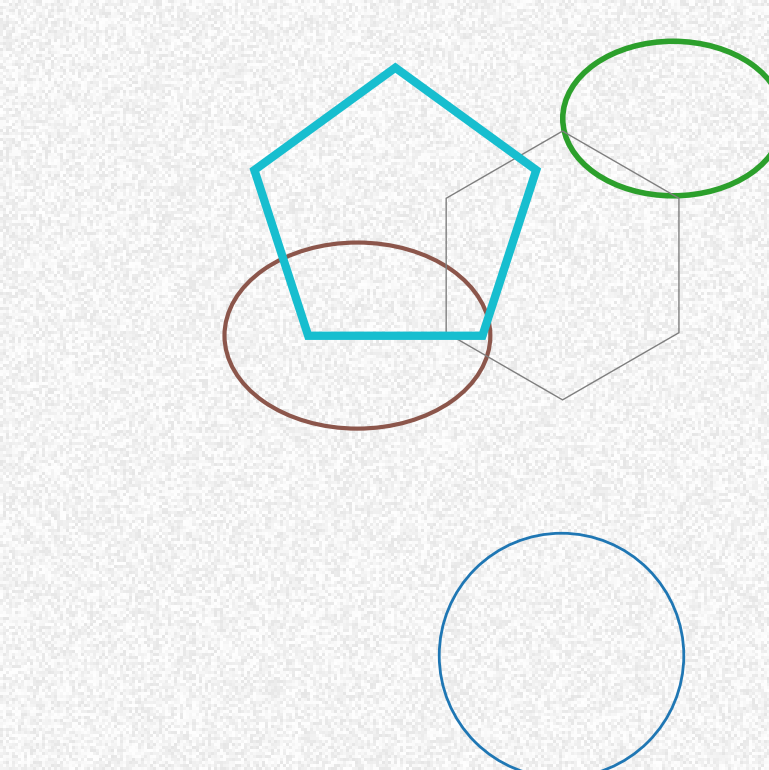[{"shape": "circle", "thickness": 1, "radius": 0.79, "center": [0.729, 0.149]}, {"shape": "oval", "thickness": 2, "radius": 0.72, "center": [0.874, 0.846]}, {"shape": "oval", "thickness": 1.5, "radius": 0.86, "center": [0.464, 0.564]}, {"shape": "hexagon", "thickness": 0.5, "radius": 0.87, "center": [0.731, 0.655]}, {"shape": "pentagon", "thickness": 3, "radius": 0.96, "center": [0.513, 0.72]}]